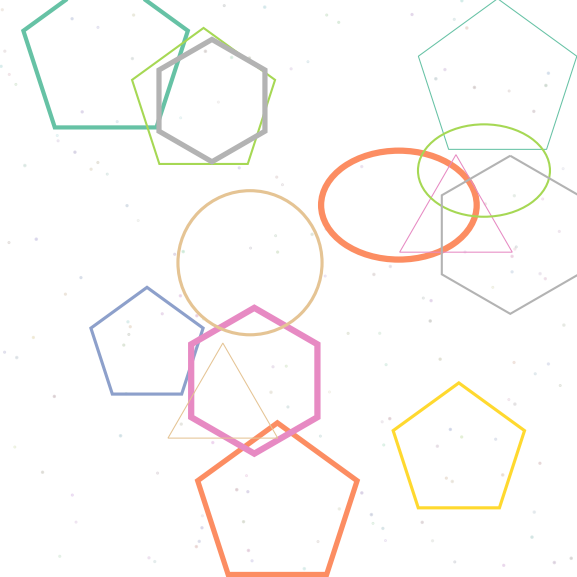[{"shape": "pentagon", "thickness": 0.5, "radius": 0.72, "center": [0.862, 0.857]}, {"shape": "pentagon", "thickness": 2, "radius": 0.75, "center": [0.183, 0.9]}, {"shape": "pentagon", "thickness": 2.5, "radius": 0.73, "center": [0.48, 0.122]}, {"shape": "oval", "thickness": 3, "radius": 0.67, "center": [0.691, 0.644]}, {"shape": "pentagon", "thickness": 1.5, "radius": 0.51, "center": [0.255, 0.399]}, {"shape": "hexagon", "thickness": 3, "radius": 0.63, "center": [0.44, 0.34]}, {"shape": "triangle", "thickness": 0.5, "radius": 0.56, "center": [0.79, 0.619]}, {"shape": "oval", "thickness": 1, "radius": 0.57, "center": [0.838, 0.704]}, {"shape": "pentagon", "thickness": 1, "radius": 0.65, "center": [0.352, 0.821]}, {"shape": "pentagon", "thickness": 1.5, "radius": 0.6, "center": [0.795, 0.217]}, {"shape": "circle", "thickness": 1.5, "radius": 0.62, "center": [0.433, 0.544]}, {"shape": "triangle", "thickness": 0.5, "radius": 0.55, "center": [0.386, 0.295]}, {"shape": "hexagon", "thickness": 2.5, "radius": 0.53, "center": [0.367, 0.825]}, {"shape": "hexagon", "thickness": 1, "radius": 0.68, "center": [0.884, 0.593]}]